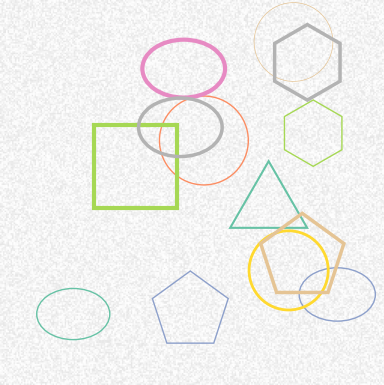[{"shape": "oval", "thickness": 1, "radius": 0.47, "center": [0.19, 0.184]}, {"shape": "triangle", "thickness": 1.5, "radius": 0.58, "center": [0.698, 0.466]}, {"shape": "circle", "thickness": 1, "radius": 0.58, "center": [0.53, 0.635]}, {"shape": "oval", "thickness": 1, "radius": 0.49, "center": [0.876, 0.235]}, {"shape": "pentagon", "thickness": 1, "radius": 0.52, "center": [0.494, 0.193]}, {"shape": "oval", "thickness": 3, "radius": 0.54, "center": [0.477, 0.822]}, {"shape": "square", "thickness": 3, "radius": 0.53, "center": [0.352, 0.567]}, {"shape": "hexagon", "thickness": 1, "radius": 0.43, "center": [0.813, 0.654]}, {"shape": "circle", "thickness": 2, "radius": 0.51, "center": [0.75, 0.298]}, {"shape": "circle", "thickness": 0.5, "radius": 0.51, "center": [0.762, 0.891]}, {"shape": "pentagon", "thickness": 2.5, "radius": 0.57, "center": [0.785, 0.332]}, {"shape": "hexagon", "thickness": 2.5, "radius": 0.49, "center": [0.798, 0.838]}, {"shape": "oval", "thickness": 2.5, "radius": 0.54, "center": [0.468, 0.669]}]